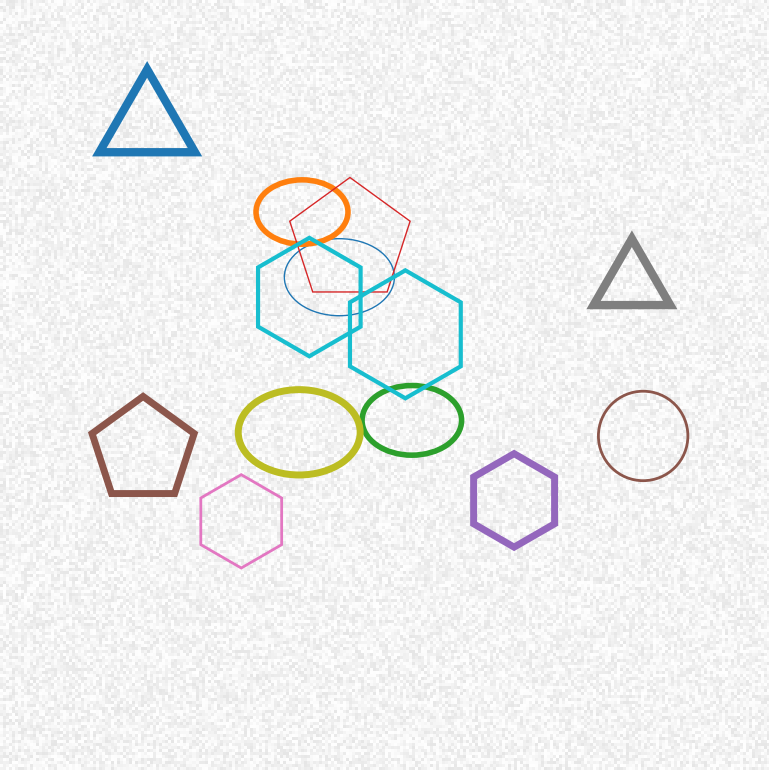[{"shape": "triangle", "thickness": 3, "radius": 0.36, "center": [0.191, 0.838]}, {"shape": "oval", "thickness": 0.5, "radius": 0.36, "center": [0.441, 0.64]}, {"shape": "oval", "thickness": 2, "radius": 0.3, "center": [0.392, 0.725]}, {"shape": "oval", "thickness": 2, "radius": 0.32, "center": [0.535, 0.454]}, {"shape": "pentagon", "thickness": 0.5, "radius": 0.41, "center": [0.454, 0.687]}, {"shape": "hexagon", "thickness": 2.5, "radius": 0.3, "center": [0.668, 0.35]}, {"shape": "pentagon", "thickness": 2.5, "radius": 0.35, "center": [0.186, 0.415]}, {"shape": "circle", "thickness": 1, "radius": 0.29, "center": [0.835, 0.434]}, {"shape": "hexagon", "thickness": 1, "radius": 0.3, "center": [0.313, 0.323]}, {"shape": "triangle", "thickness": 3, "radius": 0.29, "center": [0.821, 0.633]}, {"shape": "oval", "thickness": 2.5, "radius": 0.4, "center": [0.389, 0.439]}, {"shape": "hexagon", "thickness": 1.5, "radius": 0.38, "center": [0.402, 0.614]}, {"shape": "hexagon", "thickness": 1.5, "radius": 0.42, "center": [0.526, 0.566]}]